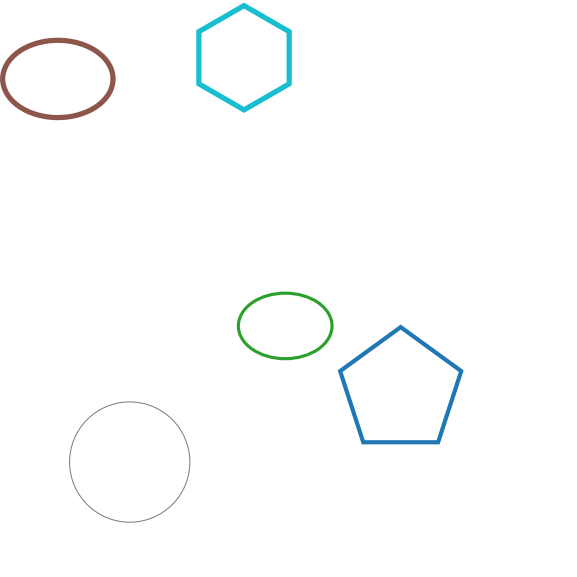[{"shape": "pentagon", "thickness": 2, "radius": 0.55, "center": [0.694, 0.322]}, {"shape": "oval", "thickness": 1.5, "radius": 0.41, "center": [0.494, 0.435]}, {"shape": "oval", "thickness": 2.5, "radius": 0.48, "center": [0.1, 0.862]}, {"shape": "circle", "thickness": 0.5, "radius": 0.52, "center": [0.225, 0.199]}, {"shape": "hexagon", "thickness": 2.5, "radius": 0.45, "center": [0.423, 0.899]}]